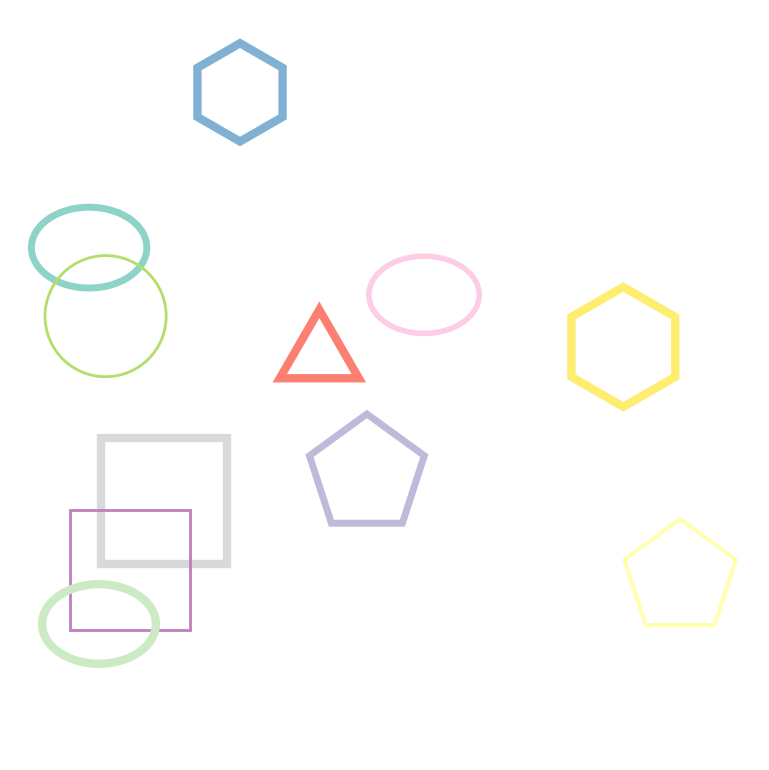[{"shape": "oval", "thickness": 2.5, "radius": 0.37, "center": [0.116, 0.678]}, {"shape": "pentagon", "thickness": 1.5, "radius": 0.38, "center": [0.883, 0.25]}, {"shape": "pentagon", "thickness": 2.5, "radius": 0.39, "center": [0.476, 0.384]}, {"shape": "triangle", "thickness": 3, "radius": 0.3, "center": [0.415, 0.538]}, {"shape": "hexagon", "thickness": 3, "radius": 0.32, "center": [0.312, 0.88]}, {"shape": "circle", "thickness": 1, "radius": 0.39, "center": [0.137, 0.589]}, {"shape": "oval", "thickness": 2, "radius": 0.36, "center": [0.551, 0.617]}, {"shape": "square", "thickness": 3, "radius": 0.41, "center": [0.213, 0.35]}, {"shape": "square", "thickness": 1, "radius": 0.39, "center": [0.169, 0.26]}, {"shape": "oval", "thickness": 3, "radius": 0.37, "center": [0.129, 0.19]}, {"shape": "hexagon", "thickness": 3, "radius": 0.39, "center": [0.809, 0.549]}]